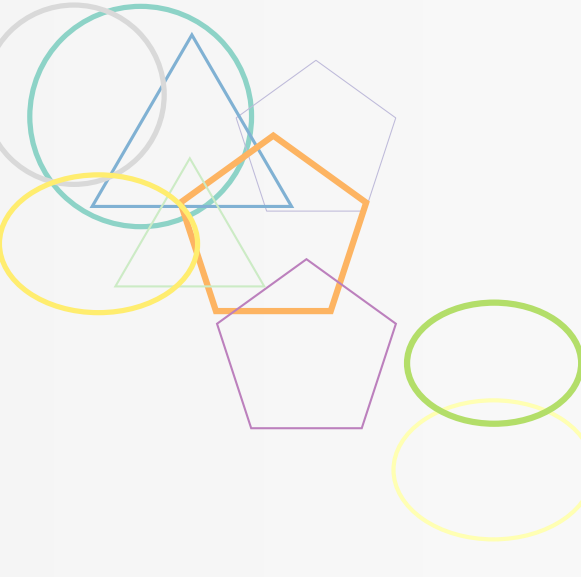[{"shape": "circle", "thickness": 2.5, "radius": 0.95, "center": [0.242, 0.797]}, {"shape": "oval", "thickness": 2, "radius": 0.86, "center": [0.849, 0.186]}, {"shape": "pentagon", "thickness": 0.5, "radius": 0.72, "center": [0.544, 0.75]}, {"shape": "triangle", "thickness": 1.5, "radius": 0.99, "center": [0.33, 0.741]}, {"shape": "pentagon", "thickness": 3, "radius": 0.84, "center": [0.47, 0.596]}, {"shape": "oval", "thickness": 3, "radius": 0.75, "center": [0.85, 0.37]}, {"shape": "circle", "thickness": 2.5, "radius": 0.78, "center": [0.127, 0.835]}, {"shape": "pentagon", "thickness": 1, "radius": 0.81, "center": [0.527, 0.389]}, {"shape": "triangle", "thickness": 1, "radius": 0.74, "center": [0.327, 0.577]}, {"shape": "oval", "thickness": 2.5, "radius": 0.85, "center": [0.169, 0.577]}]